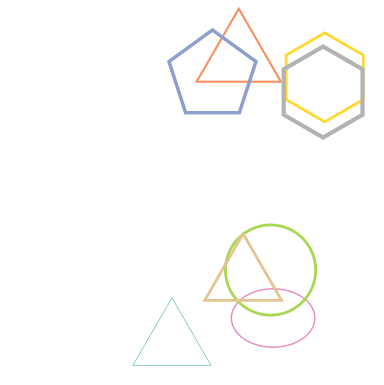[{"shape": "triangle", "thickness": 0.5, "radius": 0.59, "center": [0.447, 0.109]}, {"shape": "triangle", "thickness": 1.5, "radius": 0.63, "center": [0.62, 0.851]}, {"shape": "pentagon", "thickness": 2.5, "radius": 0.59, "center": [0.552, 0.803]}, {"shape": "oval", "thickness": 1, "radius": 0.54, "center": [0.709, 0.174]}, {"shape": "circle", "thickness": 2, "radius": 0.59, "center": [0.703, 0.299]}, {"shape": "hexagon", "thickness": 2, "radius": 0.58, "center": [0.843, 0.799]}, {"shape": "triangle", "thickness": 2, "radius": 0.58, "center": [0.632, 0.277]}, {"shape": "hexagon", "thickness": 3, "radius": 0.59, "center": [0.839, 0.761]}]